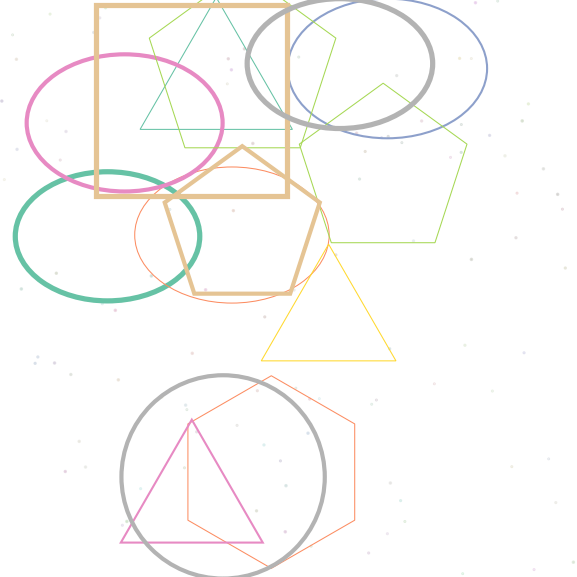[{"shape": "triangle", "thickness": 0.5, "radius": 0.76, "center": [0.374, 0.851]}, {"shape": "oval", "thickness": 2.5, "radius": 0.8, "center": [0.186, 0.59]}, {"shape": "hexagon", "thickness": 0.5, "radius": 0.83, "center": [0.47, 0.182]}, {"shape": "oval", "thickness": 0.5, "radius": 0.84, "center": [0.402, 0.592]}, {"shape": "oval", "thickness": 1, "radius": 0.86, "center": [0.671, 0.881]}, {"shape": "oval", "thickness": 2, "radius": 0.85, "center": [0.216, 0.786]}, {"shape": "triangle", "thickness": 1, "radius": 0.71, "center": [0.332, 0.131]}, {"shape": "pentagon", "thickness": 0.5, "radius": 0.85, "center": [0.42, 0.881]}, {"shape": "pentagon", "thickness": 0.5, "radius": 0.76, "center": [0.663, 0.702]}, {"shape": "triangle", "thickness": 0.5, "radius": 0.67, "center": [0.569, 0.442]}, {"shape": "pentagon", "thickness": 2, "radius": 0.71, "center": [0.419, 0.605]}, {"shape": "square", "thickness": 2.5, "radius": 0.83, "center": [0.331, 0.825]}, {"shape": "circle", "thickness": 2, "radius": 0.88, "center": [0.386, 0.173]}, {"shape": "oval", "thickness": 2.5, "radius": 0.8, "center": [0.589, 0.889]}]